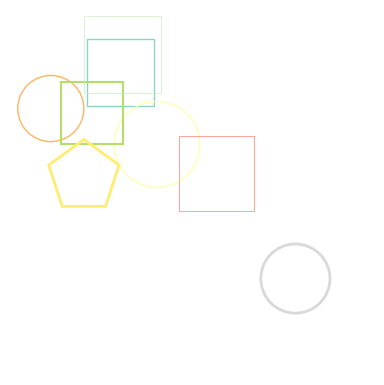[{"shape": "square", "thickness": 1, "radius": 0.44, "center": [0.312, 0.813]}, {"shape": "circle", "thickness": 1, "radius": 0.56, "center": [0.408, 0.625]}, {"shape": "square", "thickness": 0.5, "radius": 0.49, "center": [0.561, 0.549]}, {"shape": "circle", "thickness": 1, "radius": 0.43, "center": [0.132, 0.718]}, {"shape": "square", "thickness": 1.5, "radius": 0.4, "center": [0.238, 0.707]}, {"shape": "circle", "thickness": 2, "radius": 0.45, "center": [0.767, 0.276]}, {"shape": "square", "thickness": 0.5, "radius": 0.51, "center": [0.318, 0.858]}, {"shape": "pentagon", "thickness": 2, "radius": 0.48, "center": [0.218, 0.542]}]